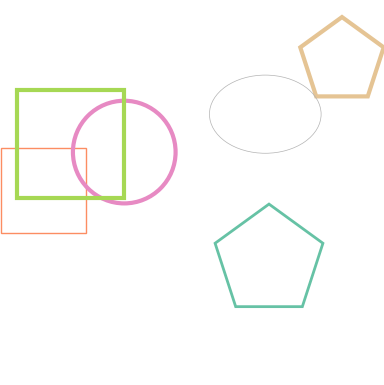[{"shape": "pentagon", "thickness": 2, "radius": 0.74, "center": [0.699, 0.323]}, {"shape": "square", "thickness": 1, "radius": 0.55, "center": [0.114, 0.505]}, {"shape": "circle", "thickness": 3, "radius": 0.67, "center": [0.323, 0.605]}, {"shape": "square", "thickness": 3, "radius": 0.7, "center": [0.183, 0.626]}, {"shape": "pentagon", "thickness": 3, "radius": 0.57, "center": [0.888, 0.842]}, {"shape": "oval", "thickness": 0.5, "radius": 0.73, "center": [0.689, 0.703]}]